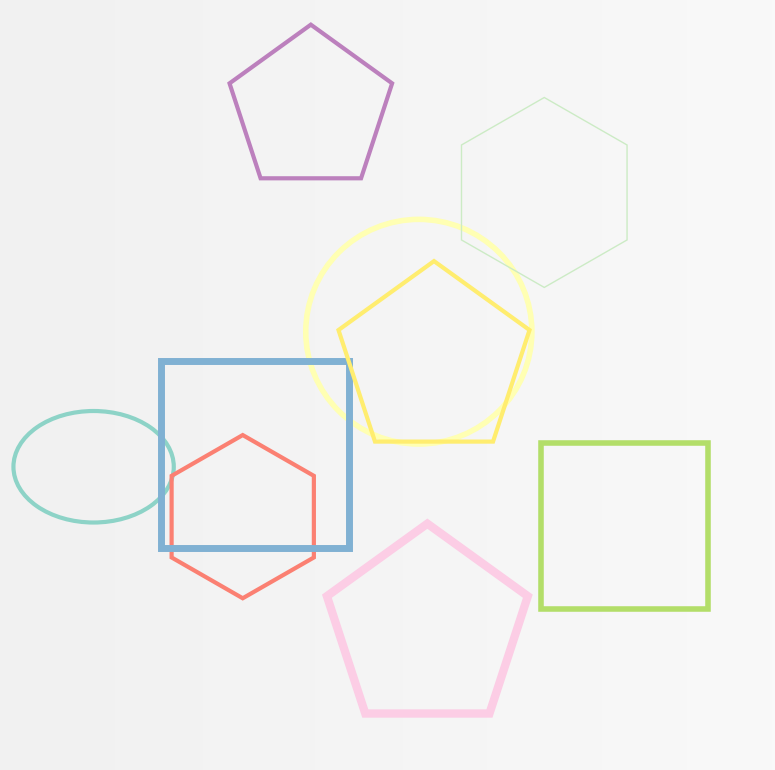[{"shape": "oval", "thickness": 1.5, "radius": 0.52, "center": [0.121, 0.394]}, {"shape": "circle", "thickness": 2, "radius": 0.73, "center": [0.54, 0.569]}, {"shape": "hexagon", "thickness": 1.5, "radius": 0.53, "center": [0.313, 0.329]}, {"shape": "square", "thickness": 2.5, "radius": 0.61, "center": [0.329, 0.409]}, {"shape": "square", "thickness": 2, "radius": 0.54, "center": [0.806, 0.317]}, {"shape": "pentagon", "thickness": 3, "radius": 0.68, "center": [0.551, 0.184]}, {"shape": "pentagon", "thickness": 1.5, "radius": 0.55, "center": [0.401, 0.858]}, {"shape": "hexagon", "thickness": 0.5, "radius": 0.62, "center": [0.702, 0.75]}, {"shape": "pentagon", "thickness": 1.5, "radius": 0.65, "center": [0.56, 0.531]}]